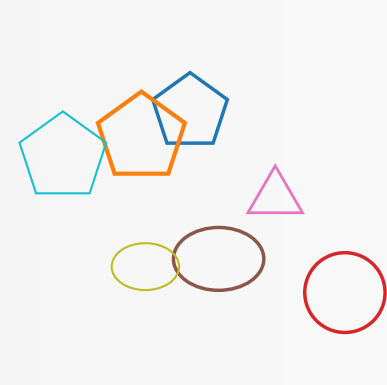[{"shape": "pentagon", "thickness": 2.5, "radius": 0.51, "center": [0.49, 0.71]}, {"shape": "pentagon", "thickness": 3, "radius": 0.59, "center": [0.365, 0.644]}, {"shape": "circle", "thickness": 2.5, "radius": 0.52, "center": [0.89, 0.24]}, {"shape": "oval", "thickness": 2.5, "radius": 0.58, "center": [0.564, 0.328]}, {"shape": "triangle", "thickness": 2, "radius": 0.41, "center": [0.71, 0.488]}, {"shape": "oval", "thickness": 1.5, "radius": 0.43, "center": [0.375, 0.307]}, {"shape": "pentagon", "thickness": 1.5, "radius": 0.59, "center": [0.162, 0.593]}]